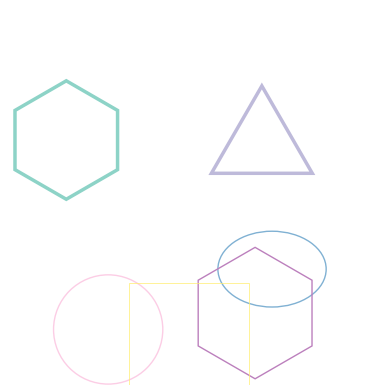[{"shape": "hexagon", "thickness": 2.5, "radius": 0.77, "center": [0.172, 0.636]}, {"shape": "triangle", "thickness": 2.5, "radius": 0.76, "center": [0.68, 0.625]}, {"shape": "oval", "thickness": 1, "radius": 0.7, "center": [0.707, 0.301]}, {"shape": "circle", "thickness": 1, "radius": 0.71, "center": [0.281, 0.144]}, {"shape": "hexagon", "thickness": 1, "radius": 0.85, "center": [0.663, 0.187]}, {"shape": "square", "thickness": 0.5, "radius": 0.78, "center": [0.491, 0.11]}]